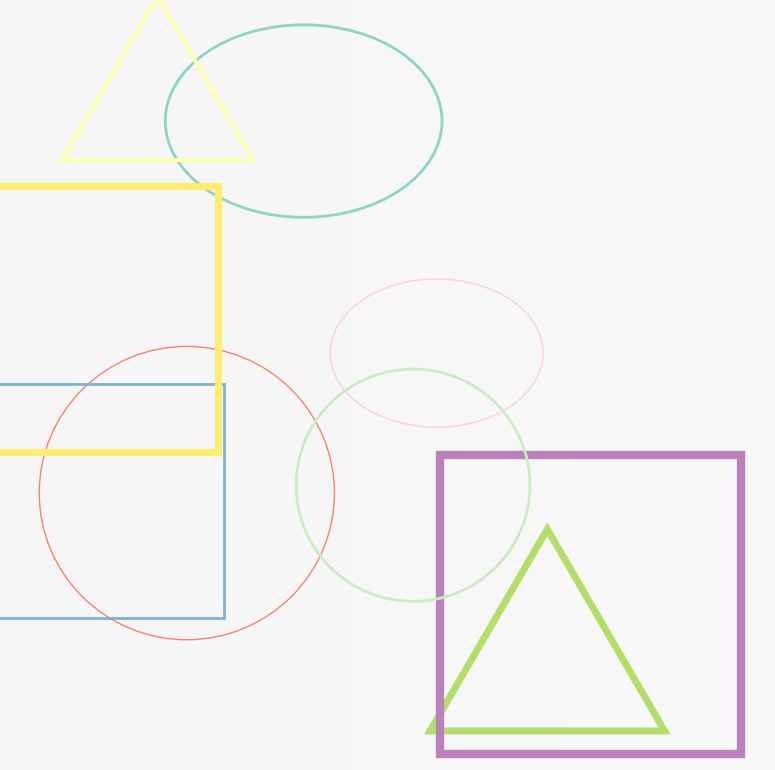[{"shape": "oval", "thickness": 1, "radius": 0.89, "center": [0.392, 0.843]}, {"shape": "triangle", "thickness": 1.5, "radius": 0.71, "center": [0.203, 0.863]}, {"shape": "circle", "thickness": 0.5, "radius": 0.95, "center": [0.241, 0.36]}, {"shape": "square", "thickness": 1, "radius": 0.76, "center": [0.138, 0.349]}, {"shape": "triangle", "thickness": 2.5, "radius": 0.87, "center": [0.706, 0.138]}, {"shape": "oval", "thickness": 0.5, "radius": 0.69, "center": [0.563, 0.542]}, {"shape": "square", "thickness": 3, "radius": 0.97, "center": [0.761, 0.215]}, {"shape": "circle", "thickness": 1, "radius": 0.75, "center": [0.533, 0.37]}, {"shape": "square", "thickness": 2.5, "radius": 0.86, "center": [0.109, 0.586]}]